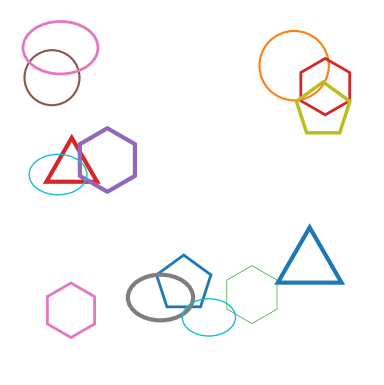[{"shape": "triangle", "thickness": 3, "radius": 0.48, "center": [0.804, 0.314]}, {"shape": "pentagon", "thickness": 2, "radius": 0.37, "center": [0.477, 0.263]}, {"shape": "circle", "thickness": 1.5, "radius": 0.45, "center": [0.764, 0.83]}, {"shape": "hexagon", "thickness": 0.5, "radius": 0.38, "center": [0.654, 0.235]}, {"shape": "triangle", "thickness": 3, "radius": 0.38, "center": [0.186, 0.566]}, {"shape": "hexagon", "thickness": 2, "radius": 0.37, "center": [0.845, 0.775]}, {"shape": "hexagon", "thickness": 3, "radius": 0.41, "center": [0.279, 0.584]}, {"shape": "circle", "thickness": 1.5, "radius": 0.36, "center": [0.135, 0.798]}, {"shape": "oval", "thickness": 2, "radius": 0.49, "center": [0.157, 0.876]}, {"shape": "hexagon", "thickness": 2, "radius": 0.35, "center": [0.184, 0.194]}, {"shape": "oval", "thickness": 3, "radius": 0.42, "center": [0.417, 0.227]}, {"shape": "pentagon", "thickness": 2.5, "radius": 0.37, "center": [0.839, 0.714]}, {"shape": "oval", "thickness": 1, "radius": 0.38, "center": [0.151, 0.547]}, {"shape": "oval", "thickness": 1, "radius": 0.35, "center": [0.543, 0.176]}]